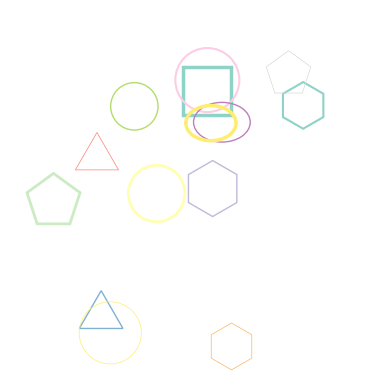[{"shape": "square", "thickness": 2.5, "radius": 0.31, "center": [0.538, 0.764]}, {"shape": "hexagon", "thickness": 1.5, "radius": 0.3, "center": [0.787, 0.726]}, {"shape": "circle", "thickness": 2, "radius": 0.37, "center": [0.407, 0.497]}, {"shape": "hexagon", "thickness": 1, "radius": 0.36, "center": [0.552, 0.51]}, {"shape": "triangle", "thickness": 0.5, "radius": 0.32, "center": [0.252, 0.591]}, {"shape": "triangle", "thickness": 1, "radius": 0.33, "center": [0.263, 0.18]}, {"shape": "hexagon", "thickness": 0.5, "radius": 0.3, "center": [0.601, 0.1]}, {"shape": "circle", "thickness": 1, "radius": 0.31, "center": [0.349, 0.724]}, {"shape": "circle", "thickness": 1.5, "radius": 0.42, "center": [0.539, 0.792]}, {"shape": "pentagon", "thickness": 0.5, "radius": 0.3, "center": [0.75, 0.808]}, {"shape": "oval", "thickness": 1, "radius": 0.37, "center": [0.576, 0.683]}, {"shape": "pentagon", "thickness": 2, "radius": 0.36, "center": [0.139, 0.477]}, {"shape": "oval", "thickness": 2.5, "radius": 0.33, "center": [0.548, 0.68]}, {"shape": "circle", "thickness": 0.5, "radius": 0.4, "center": [0.286, 0.135]}]